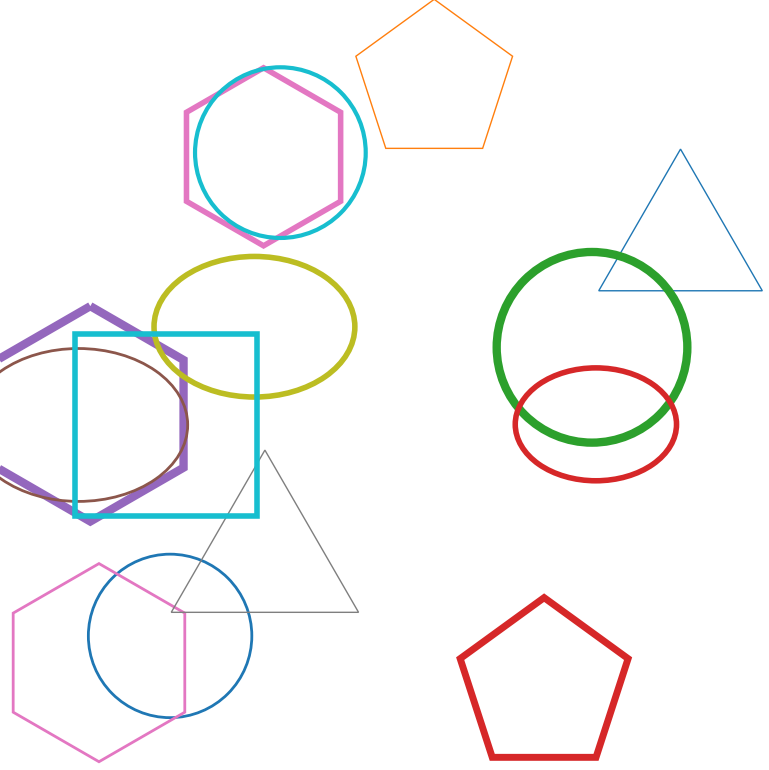[{"shape": "triangle", "thickness": 0.5, "radius": 0.61, "center": [0.884, 0.684]}, {"shape": "circle", "thickness": 1, "radius": 0.53, "center": [0.221, 0.174]}, {"shape": "pentagon", "thickness": 0.5, "radius": 0.53, "center": [0.564, 0.894]}, {"shape": "circle", "thickness": 3, "radius": 0.62, "center": [0.769, 0.549]}, {"shape": "pentagon", "thickness": 2.5, "radius": 0.57, "center": [0.707, 0.109]}, {"shape": "oval", "thickness": 2, "radius": 0.52, "center": [0.774, 0.449]}, {"shape": "hexagon", "thickness": 3, "radius": 0.7, "center": [0.117, 0.463]}, {"shape": "oval", "thickness": 1, "radius": 0.71, "center": [0.102, 0.448]}, {"shape": "hexagon", "thickness": 2, "radius": 0.58, "center": [0.342, 0.796]}, {"shape": "hexagon", "thickness": 1, "radius": 0.64, "center": [0.129, 0.139]}, {"shape": "triangle", "thickness": 0.5, "radius": 0.7, "center": [0.344, 0.275]}, {"shape": "oval", "thickness": 2, "radius": 0.65, "center": [0.33, 0.576]}, {"shape": "circle", "thickness": 1.5, "radius": 0.55, "center": [0.364, 0.802]}, {"shape": "square", "thickness": 2, "radius": 0.59, "center": [0.216, 0.448]}]